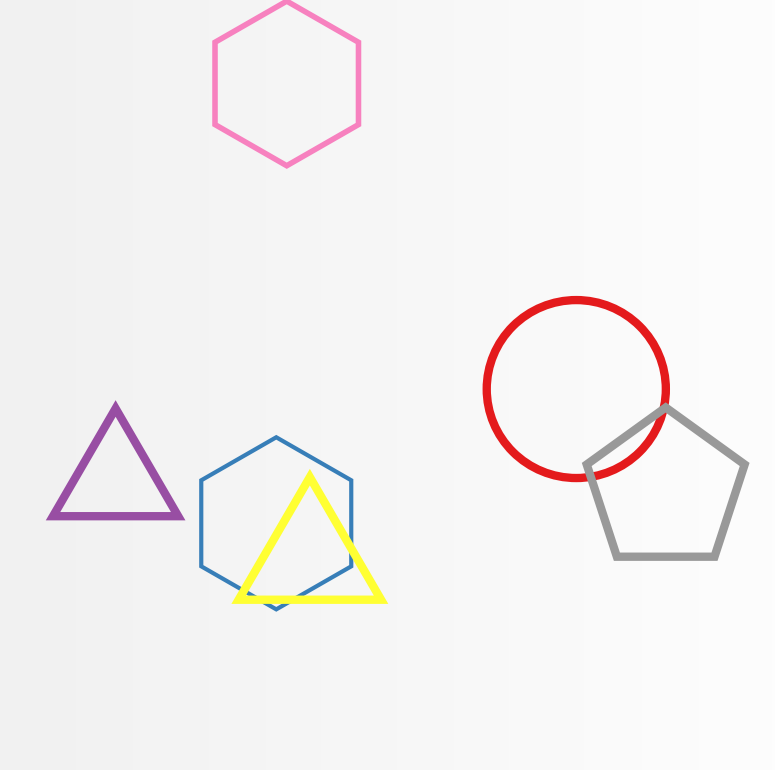[{"shape": "circle", "thickness": 3, "radius": 0.58, "center": [0.744, 0.495]}, {"shape": "hexagon", "thickness": 1.5, "radius": 0.56, "center": [0.356, 0.32]}, {"shape": "triangle", "thickness": 3, "radius": 0.47, "center": [0.149, 0.376]}, {"shape": "triangle", "thickness": 3, "radius": 0.53, "center": [0.4, 0.274]}, {"shape": "hexagon", "thickness": 2, "radius": 0.53, "center": [0.37, 0.892]}, {"shape": "pentagon", "thickness": 3, "radius": 0.54, "center": [0.859, 0.364]}]